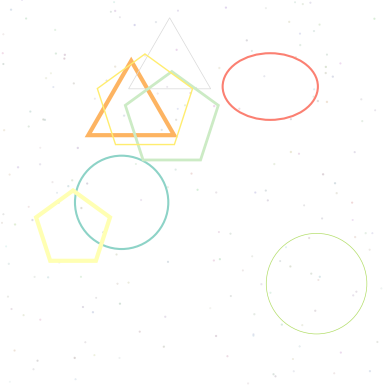[{"shape": "circle", "thickness": 1.5, "radius": 0.61, "center": [0.316, 0.474]}, {"shape": "pentagon", "thickness": 3, "radius": 0.5, "center": [0.19, 0.404]}, {"shape": "oval", "thickness": 1.5, "radius": 0.62, "center": [0.702, 0.775]}, {"shape": "triangle", "thickness": 3, "radius": 0.64, "center": [0.341, 0.713]}, {"shape": "circle", "thickness": 0.5, "radius": 0.65, "center": [0.822, 0.263]}, {"shape": "triangle", "thickness": 0.5, "radius": 0.62, "center": [0.441, 0.831]}, {"shape": "pentagon", "thickness": 2, "radius": 0.63, "center": [0.446, 0.687]}, {"shape": "pentagon", "thickness": 1, "radius": 0.65, "center": [0.377, 0.73]}]